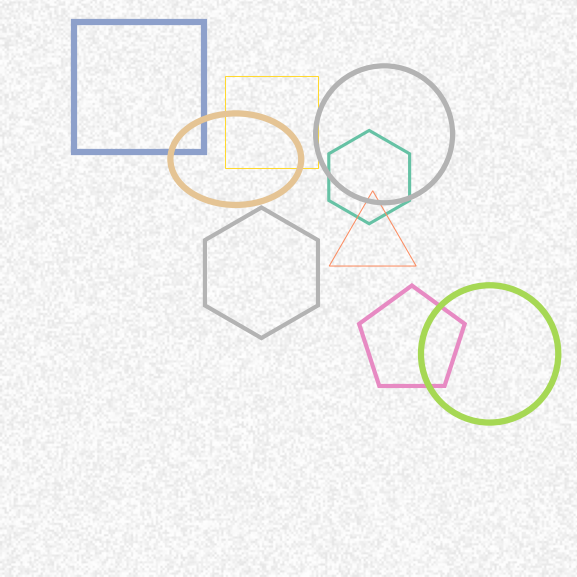[{"shape": "hexagon", "thickness": 1.5, "radius": 0.4, "center": [0.639, 0.692]}, {"shape": "triangle", "thickness": 0.5, "radius": 0.43, "center": [0.645, 0.582]}, {"shape": "square", "thickness": 3, "radius": 0.56, "center": [0.24, 0.849]}, {"shape": "pentagon", "thickness": 2, "radius": 0.48, "center": [0.713, 0.409]}, {"shape": "circle", "thickness": 3, "radius": 0.59, "center": [0.848, 0.386]}, {"shape": "square", "thickness": 0.5, "radius": 0.4, "center": [0.47, 0.788]}, {"shape": "oval", "thickness": 3, "radius": 0.57, "center": [0.408, 0.724]}, {"shape": "hexagon", "thickness": 2, "radius": 0.57, "center": [0.453, 0.527]}, {"shape": "circle", "thickness": 2.5, "radius": 0.59, "center": [0.665, 0.767]}]